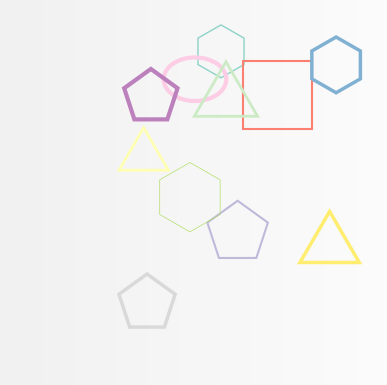[{"shape": "hexagon", "thickness": 1, "radius": 0.34, "center": [0.57, 0.867]}, {"shape": "triangle", "thickness": 2, "radius": 0.37, "center": [0.371, 0.595]}, {"shape": "pentagon", "thickness": 1.5, "radius": 0.41, "center": [0.613, 0.396]}, {"shape": "square", "thickness": 1.5, "radius": 0.44, "center": [0.717, 0.752]}, {"shape": "hexagon", "thickness": 2.5, "radius": 0.36, "center": [0.867, 0.831]}, {"shape": "hexagon", "thickness": 0.5, "radius": 0.45, "center": [0.49, 0.488]}, {"shape": "oval", "thickness": 3, "radius": 0.4, "center": [0.503, 0.794]}, {"shape": "pentagon", "thickness": 2.5, "radius": 0.38, "center": [0.379, 0.212]}, {"shape": "pentagon", "thickness": 3, "radius": 0.36, "center": [0.389, 0.748]}, {"shape": "triangle", "thickness": 2, "radius": 0.47, "center": [0.583, 0.745]}, {"shape": "triangle", "thickness": 2.5, "radius": 0.44, "center": [0.851, 0.362]}]